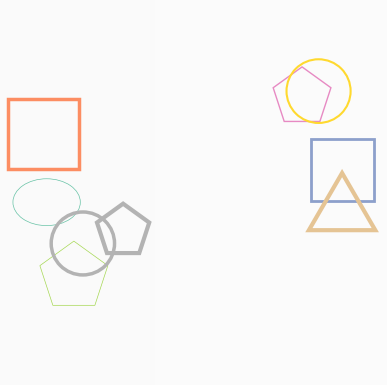[{"shape": "oval", "thickness": 0.5, "radius": 0.43, "center": [0.12, 0.475]}, {"shape": "square", "thickness": 2.5, "radius": 0.46, "center": [0.112, 0.653]}, {"shape": "square", "thickness": 2, "radius": 0.41, "center": [0.883, 0.558]}, {"shape": "pentagon", "thickness": 1, "radius": 0.39, "center": [0.779, 0.748]}, {"shape": "pentagon", "thickness": 0.5, "radius": 0.46, "center": [0.191, 0.282]}, {"shape": "circle", "thickness": 1.5, "radius": 0.41, "center": [0.822, 0.763]}, {"shape": "triangle", "thickness": 3, "radius": 0.49, "center": [0.883, 0.452]}, {"shape": "pentagon", "thickness": 3, "radius": 0.35, "center": [0.318, 0.4]}, {"shape": "circle", "thickness": 2.5, "radius": 0.41, "center": [0.214, 0.368]}]